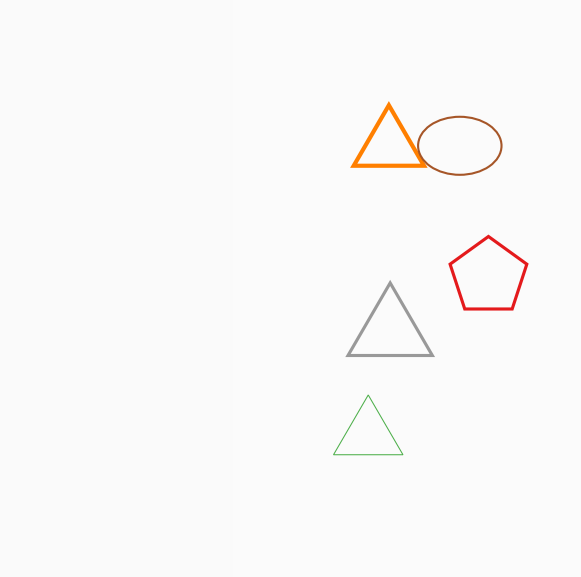[{"shape": "pentagon", "thickness": 1.5, "radius": 0.35, "center": [0.84, 0.52]}, {"shape": "triangle", "thickness": 0.5, "radius": 0.34, "center": [0.634, 0.246]}, {"shape": "triangle", "thickness": 2, "radius": 0.35, "center": [0.669, 0.747]}, {"shape": "oval", "thickness": 1, "radius": 0.36, "center": [0.791, 0.747]}, {"shape": "triangle", "thickness": 1.5, "radius": 0.42, "center": [0.671, 0.425]}]